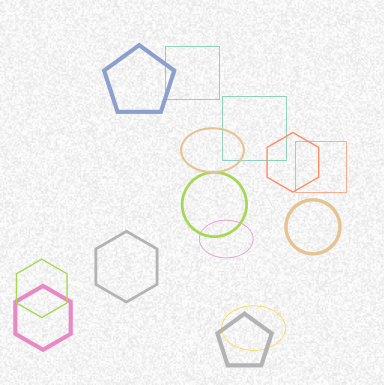[{"shape": "square", "thickness": 0.5, "radius": 0.41, "center": [0.66, 0.667]}, {"shape": "square", "thickness": 0.5, "radius": 0.35, "center": [0.499, 0.812]}, {"shape": "square", "thickness": 0.5, "radius": 0.33, "center": [0.833, 0.568]}, {"shape": "hexagon", "thickness": 1, "radius": 0.39, "center": [0.761, 0.578]}, {"shape": "pentagon", "thickness": 3, "radius": 0.48, "center": [0.362, 0.787]}, {"shape": "hexagon", "thickness": 3, "radius": 0.42, "center": [0.112, 0.174]}, {"shape": "oval", "thickness": 0.5, "radius": 0.35, "center": [0.588, 0.379]}, {"shape": "hexagon", "thickness": 1, "radius": 0.38, "center": [0.108, 0.251]}, {"shape": "circle", "thickness": 2, "radius": 0.42, "center": [0.557, 0.469]}, {"shape": "oval", "thickness": 0.5, "radius": 0.41, "center": [0.659, 0.148]}, {"shape": "oval", "thickness": 1.5, "radius": 0.41, "center": [0.552, 0.61]}, {"shape": "circle", "thickness": 2.5, "radius": 0.35, "center": [0.813, 0.411]}, {"shape": "pentagon", "thickness": 3, "radius": 0.37, "center": [0.635, 0.111]}, {"shape": "hexagon", "thickness": 2, "radius": 0.46, "center": [0.328, 0.307]}]